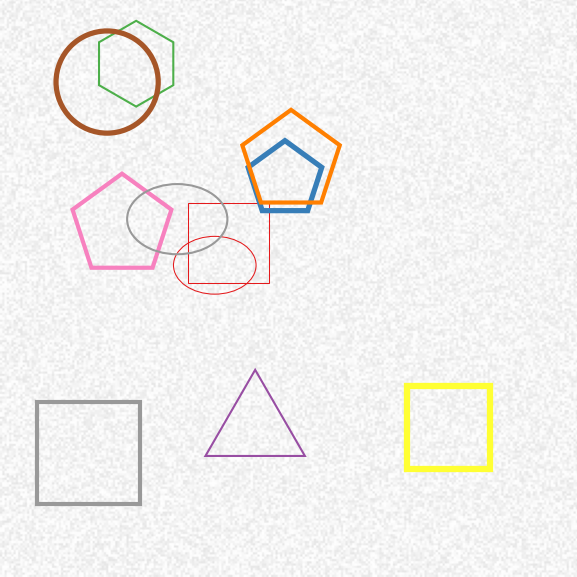[{"shape": "square", "thickness": 0.5, "radius": 0.35, "center": [0.396, 0.578]}, {"shape": "oval", "thickness": 0.5, "radius": 0.36, "center": [0.372, 0.54]}, {"shape": "pentagon", "thickness": 2.5, "radius": 0.34, "center": [0.493, 0.689]}, {"shape": "hexagon", "thickness": 1, "radius": 0.37, "center": [0.236, 0.889]}, {"shape": "triangle", "thickness": 1, "radius": 0.5, "center": [0.442, 0.259]}, {"shape": "pentagon", "thickness": 2, "radius": 0.44, "center": [0.504, 0.72]}, {"shape": "square", "thickness": 3, "radius": 0.36, "center": [0.776, 0.259]}, {"shape": "circle", "thickness": 2.5, "radius": 0.44, "center": [0.186, 0.857]}, {"shape": "pentagon", "thickness": 2, "radius": 0.45, "center": [0.211, 0.608]}, {"shape": "square", "thickness": 2, "radius": 0.44, "center": [0.153, 0.214]}, {"shape": "oval", "thickness": 1, "radius": 0.43, "center": [0.307, 0.62]}]